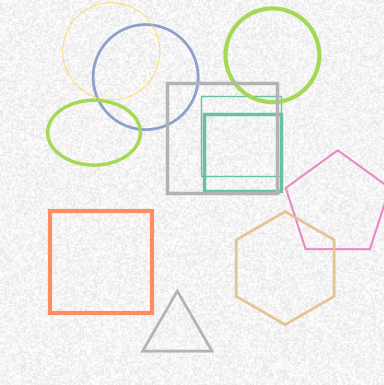[{"shape": "square", "thickness": 1, "radius": 0.52, "center": [0.627, 0.647]}, {"shape": "square", "thickness": 2.5, "radius": 0.5, "center": [0.63, 0.604]}, {"shape": "square", "thickness": 3, "radius": 0.66, "center": [0.262, 0.32]}, {"shape": "circle", "thickness": 2, "radius": 0.68, "center": [0.378, 0.8]}, {"shape": "pentagon", "thickness": 1.5, "radius": 0.71, "center": [0.877, 0.468]}, {"shape": "circle", "thickness": 3, "radius": 0.61, "center": [0.708, 0.856]}, {"shape": "oval", "thickness": 2.5, "radius": 0.6, "center": [0.244, 0.655]}, {"shape": "circle", "thickness": 0.5, "radius": 0.63, "center": [0.289, 0.867]}, {"shape": "hexagon", "thickness": 2, "radius": 0.73, "center": [0.741, 0.304]}, {"shape": "square", "thickness": 2.5, "radius": 0.72, "center": [0.576, 0.642]}, {"shape": "triangle", "thickness": 2, "radius": 0.52, "center": [0.461, 0.14]}]